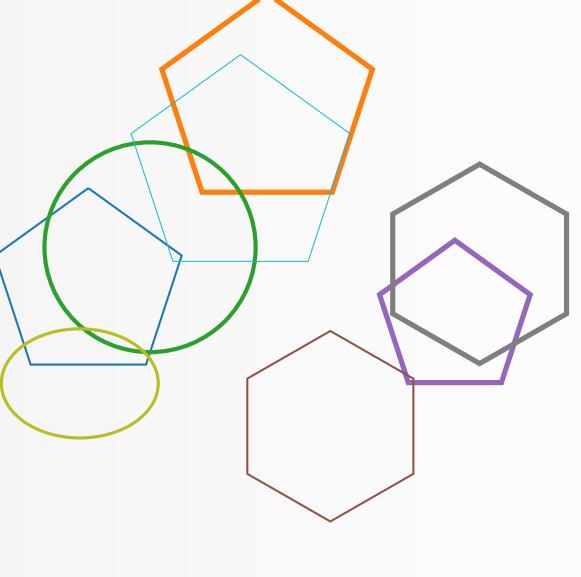[{"shape": "pentagon", "thickness": 1, "radius": 0.84, "center": [0.152, 0.504]}, {"shape": "pentagon", "thickness": 2.5, "radius": 0.95, "center": [0.46, 0.82]}, {"shape": "circle", "thickness": 2, "radius": 0.91, "center": [0.258, 0.571]}, {"shape": "pentagon", "thickness": 2.5, "radius": 0.68, "center": [0.783, 0.447]}, {"shape": "hexagon", "thickness": 1, "radius": 0.82, "center": [0.568, 0.261]}, {"shape": "hexagon", "thickness": 2.5, "radius": 0.86, "center": [0.825, 0.542]}, {"shape": "oval", "thickness": 1.5, "radius": 0.67, "center": [0.137, 0.335]}, {"shape": "pentagon", "thickness": 0.5, "radius": 0.99, "center": [0.414, 0.707]}]